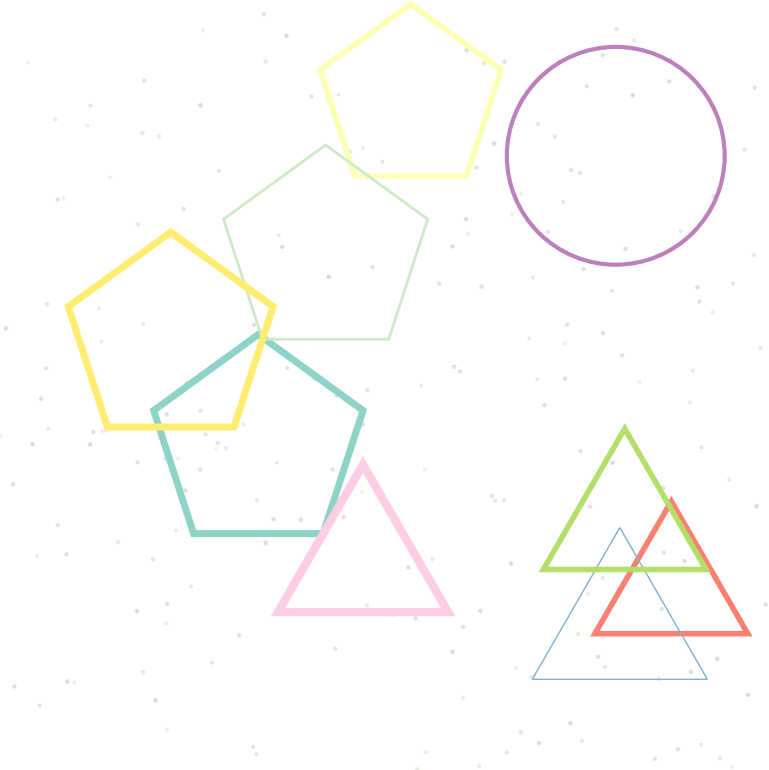[{"shape": "pentagon", "thickness": 2.5, "radius": 0.71, "center": [0.336, 0.423]}, {"shape": "pentagon", "thickness": 2, "radius": 0.62, "center": [0.533, 0.871]}, {"shape": "triangle", "thickness": 2, "radius": 0.57, "center": [0.872, 0.234]}, {"shape": "triangle", "thickness": 0.5, "radius": 0.66, "center": [0.805, 0.183]}, {"shape": "triangle", "thickness": 2, "radius": 0.61, "center": [0.811, 0.321]}, {"shape": "triangle", "thickness": 3, "radius": 0.64, "center": [0.471, 0.269]}, {"shape": "circle", "thickness": 1.5, "radius": 0.71, "center": [0.8, 0.798]}, {"shape": "pentagon", "thickness": 1, "radius": 0.7, "center": [0.423, 0.672]}, {"shape": "pentagon", "thickness": 2.5, "radius": 0.7, "center": [0.222, 0.559]}]